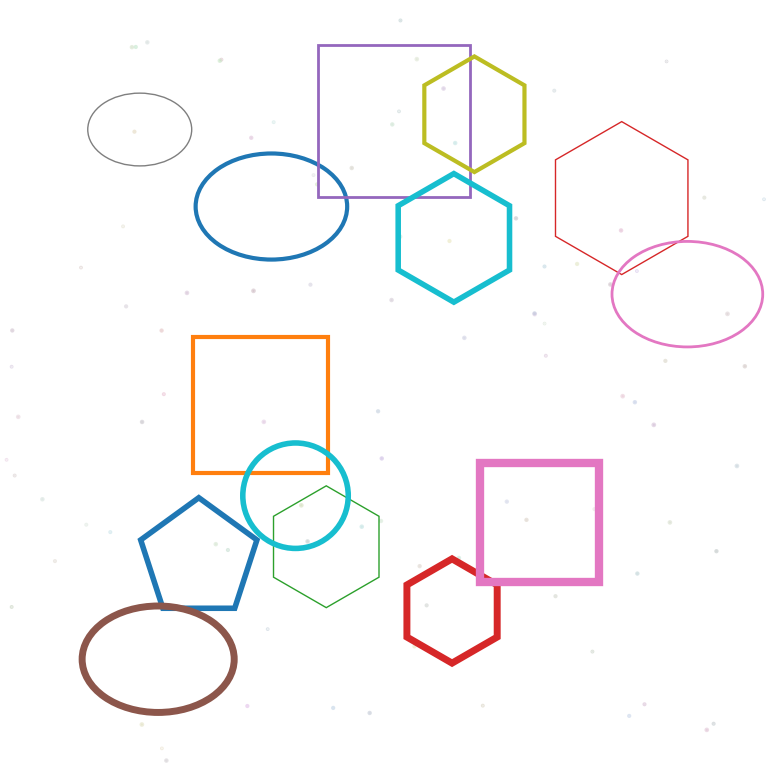[{"shape": "pentagon", "thickness": 2, "radius": 0.4, "center": [0.258, 0.274]}, {"shape": "oval", "thickness": 1.5, "radius": 0.49, "center": [0.352, 0.732]}, {"shape": "square", "thickness": 1.5, "radius": 0.44, "center": [0.339, 0.474]}, {"shape": "hexagon", "thickness": 0.5, "radius": 0.4, "center": [0.424, 0.29]}, {"shape": "hexagon", "thickness": 2.5, "radius": 0.34, "center": [0.587, 0.207]}, {"shape": "hexagon", "thickness": 0.5, "radius": 0.5, "center": [0.807, 0.743]}, {"shape": "square", "thickness": 1, "radius": 0.49, "center": [0.512, 0.842]}, {"shape": "oval", "thickness": 2.5, "radius": 0.49, "center": [0.205, 0.144]}, {"shape": "square", "thickness": 3, "radius": 0.39, "center": [0.7, 0.321]}, {"shape": "oval", "thickness": 1, "radius": 0.49, "center": [0.893, 0.618]}, {"shape": "oval", "thickness": 0.5, "radius": 0.34, "center": [0.181, 0.832]}, {"shape": "hexagon", "thickness": 1.5, "radius": 0.38, "center": [0.616, 0.852]}, {"shape": "circle", "thickness": 2, "radius": 0.34, "center": [0.384, 0.356]}, {"shape": "hexagon", "thickness": 2, "radius": 0.42, "center": [0.589, 0.691]}]